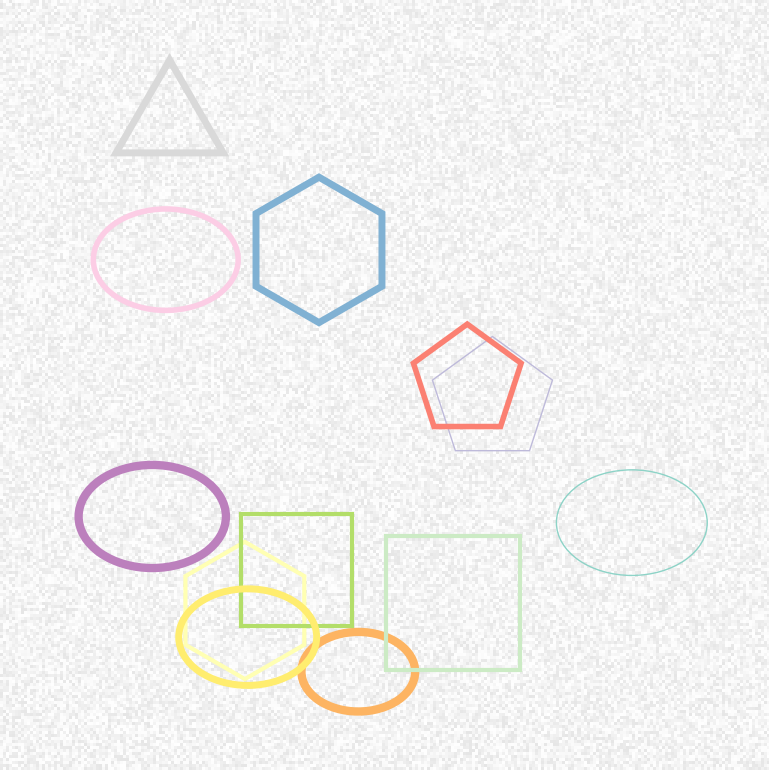[{"shape": "oval", "thickness": 0.5, "radius": 0.49, "center": [0.821, 0.321]}, {"shape": "hexagon", "thickness": 1.5, "radius": 0.45, "center": [0.318, 0.207]}, {"shape": "pentagon", "thickness": 0.5, "radius": 0.41, "center": [0.64, 0.481]}, {"shape": "pentagon", "thickness": 2, "radius": 0.37, "center": [0.607, 0.506]}, {"shape": "hexagon", "thickness": 2.5, "radius": 0.47, "center": [0.414, 0.675]}, {"shape": "oval", "thickness": 3, "radius": 0.37, "center": [0.465, 0.128]}, {"shape": "square", "thickness": 1.5, "radius": 0.36, "center": [0.385, 0.26]}, {"shape": "oval", "thickness": 2, "radius": 0.47, "center": [0.215, 0.663]}, {"shape": "triangle", "thickness": 2.5, "radius": 0.4, "center": [0.22, 0.842]}, {"shape": "oval", "thickness": 3, "radius": 0.48, "center": [0.198, 0.329]}, {"shape": "square", "thickness": 1.5, "radius": 0.44, "center": [0.588, 0.217]}, {"shape": "oval", "thickness": 2.5, "radius": 0.45, "center": [0.322, 0.173]}]